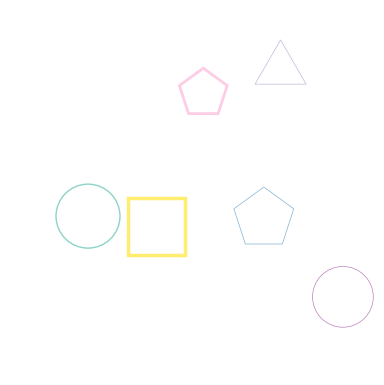[{"shape": "circle", "thickness": 1, "radius": 0.42, "center": [0.229, 0.439]}, {"shape": "triangle", "thickness": 0.5, "radius": 0.38, "center": [0.729, 0.82]}, {"shape": "pentagon", "thickness": 0.5, "radius": 0.41, "center": [0.685, 0.432]}, {"shape": "pentagon", "thickness": 2, "radius": 0.33, "center": [0.528, 0.758]}, {"shape": "circle", "thickness": 0.5, "radius": 0.39, "center": [0.891, 0.229]}, {"shape": "square", "thickness": 2.5, "radius": 0.37, "center": [0.408, 0.411]}]